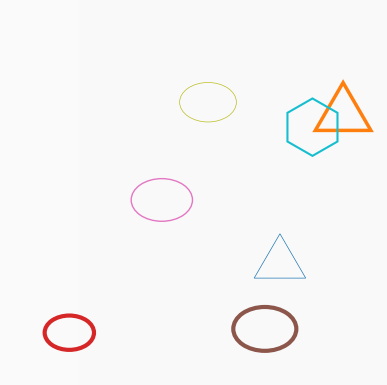[{"shape": "triangle", "thickness": 0.5, "radius": 0.38, "center": [0.722, 0.316]}, {"shape": "triangle", "thickness": 2.5, "radius": 0.41, "center": [0.885, 0.703]}, {"shape": "oval", "thickness": 3, "radius": 0.32, "center": [0.179, 0.136]}, {"shape": "oval", "thickness": 3, "radius": 0.41, "center": [0.683, 0.146]}, {"shape": "oval", "thickness": 1, "radius": 0.4, "center": [0.418, 0.481]}, {"shape": "oval", "thickness": 0.5, "radius": 0.37, "center": [0.537, 0.734]}, {"shape": "hexagon", "thickness": 1.5, "radius": 0.37, "center": [0.806, 0.67]}]